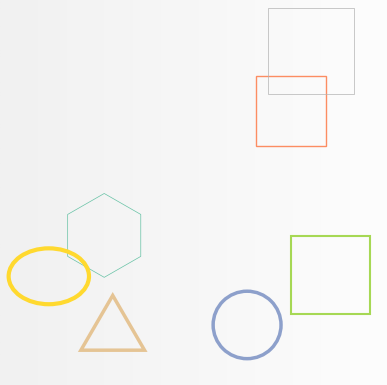[{"shape": "hexagon", "thickness": 0.5, "radius": 0.54, "center": [0.269, 0.389]}, {"shape": "square", "thickness": 1, "radius": 0.45, "center": [0.751, 0.712]}, {"shape": "circle", "thickness": 2.5, "radius": 0.44, "center": [0.638, 0.156]}, {"shape": "square", "thickness": 1.5, "radius": 0.51, "center": [0.853, 0.286]}, {"shape": "oval", "thickness": 3, "radius": 0.52, "center": [0.126, 0.282]}, {"shape": "triangle", "thickness": 2.5, "radius": 0.47, "center": [0.291, 0.138]}, {"shape": "square", "thickness": 0.5, "radius": 0.56, "center": [0.803, 0.867]}]